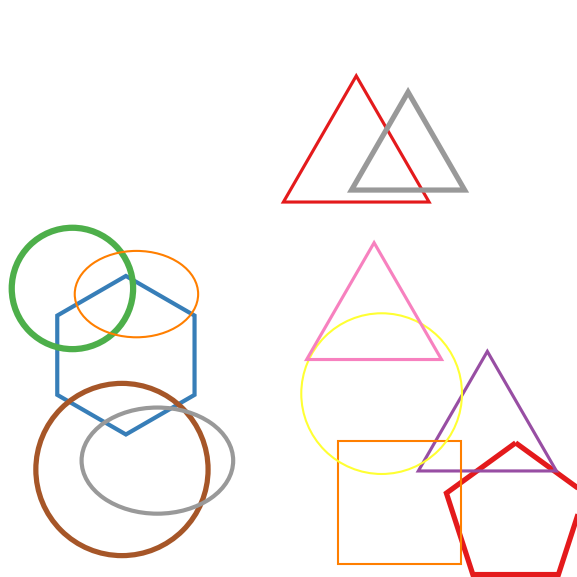[{"shape": "triangle", "thickness": 1.5, "radius": 0.73, "center": [0.617, 0.722]}, {"shape": "pentagon", "thickness": 2.5, "radius": 0.63, "center": [0.893, 0.106]}, {"shape": "hexagon", "thickness": 2, "radius": 0.69, "center": [0.218, 0.384]}, {"shape": "circle", "thickness": 3, "radius": 0.53, "center": [0.125, 0.5]}, {"shape": "triangle", "thickness": 1.5, "radius": 0.69, "center": [0.844, 0.253]}, {"shape": "square", "thickness": 1, "radius": 0.53, "center": [0.691, 0.13]}, {"shape": "oval", "thickness": 1, "radius": 0.53, "center": [0.236, 0.49]}, {"shape": "circle", "thickness": 1, "radius": 0.7, "center": [0.661, 0.318]}, {"shape": "circle", "thickness": 2.5, "radius": 0.75, "center": [0.211, 0.186]}, {"shape": "triangle", "thickness": 1.5, "radius": 0.67, "center": [0.648, 0.444]}, {"shape": "oval", "thickness": 2, "radius": 0.66, "center": [0.273, 0.202]}, {"shape": "triangle", "thickness": 2.5, "radius": 0.57, "center": [0.707, 0.727]}]